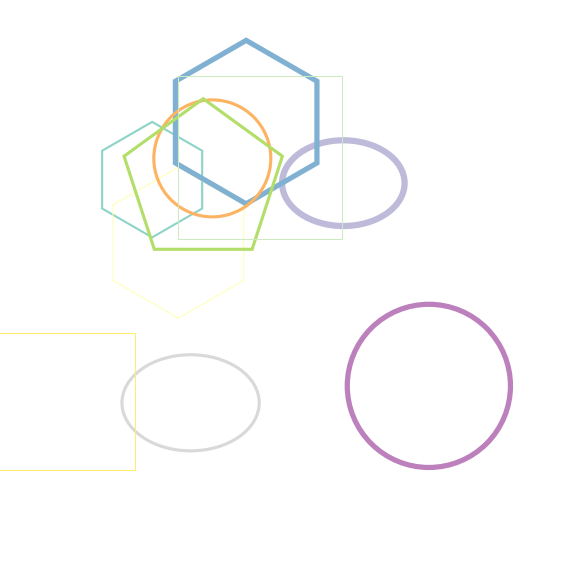[{"shape": "hexagon", "thickness": 1, "radius": 0.5, "center": [0.263, 0.688]}, {"shape": "hexagon", "thickness": 0.5, "radius": 0.65, "center": [0.309, 0.579]}, {"shape": "oval", "thickness": 3, "radius": 0.53, "center": [0.595, 0.682]}, {"shape": "hexagon", "thickness": 2.5, "radius": 0.71, "center": [0.426, 0.788]}, {"shape": "circle", "thickness": 1.5, "radius": 0.51, "center": [0.368, 0.725]}, {"shape": "pentagon", "thickness": 1.5, "radius": 0.72, "center": [0.352, 0.684]}, {"shape": "oval", "thickness": 1.5, "radius": 0.59, "center": [0.33, 0.302]}, {"shape": "circle", "thickness": 2.5, "radius": 0.71, "center": [0.743, 0.331]}, {"shape": "square", "thickness": 0.5, "radius": 0.71, "center": [0.45, 0.726]}, {"shape": "square", "thickness": 0.5, "radius": 0.6, "center": [0.115, 0.304]}]